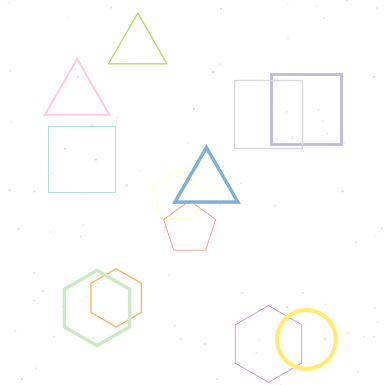[{"shape": "square", "thickness": 0.5, "radius": 0.43, "center": [0.211, 0.588]}, {"shape": "pentagon", "thickness": 0.5, "radius": 0.35, "center": [0.461, 0.489]}, {"shape": "square", "thickness": 2, "radius": 0.45, "center": [0.794, 0.717]}, {"shape": "pentagon", "thickness": 0.5, "radius": 0.36, "center": [0.493, 0.408]}, {"shape": "triangle", "thickness": 2.5, "radius": 0.47, "center": [0.536, 0.522]}, {"shape": "hexagon", "thickness": 1, "radius": 0.38, "center": [0.302, 0.226]}, {"shape": "triangle", "thickness": 1, "radius": 0.44, "center": [0.358, 0.878]}, {"shape": "triangle", "thickness": 1.5, "radius": 0.48, "center": [0.2, 0.75]}, {"shape": "square", "thickness": 1, "radius": 0.44, "center": [0.697, 0.704]}, {"shape": "hexagon", "thickness": 0.5, "radius": 0.5, "center": [0.697, 0.107]}, {"shape": "hexagon", "thickness": 2.5, "radius": 0.49, "center": [0.252, 0.2]}, {"shape": "circle", "thickness": 3, "radius": 0.38, "center": [0.796, 0.118]}]